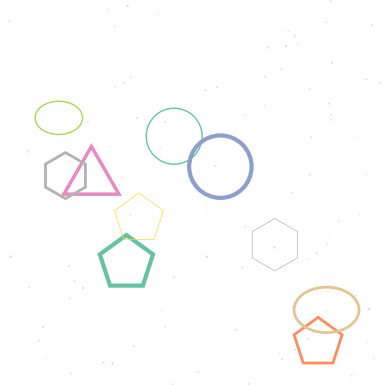[{"shape": "circle", "thickness": 1, "radius": 0.36, "center": [0.452, 0.646]}, {"shape": "pentagon", "thickness": 3, "radius": 0.36, "center": [0.328, 0.317]}, {"shape": "pentagon", "thickness": 2, "radius": 0.33, "center": [0.826, 0.11]}, {"shape": "circle", "thickness": 3, "radius": 0.41, "center": [0.572, 0.567]}, {"shape": "triangle", "thickness": 2.5, "radius": 0.41, "center": [0.237, 0.537]}, {"shape": "oval", "thickness": 1, "radius": 0.31, "center": [0.153, 0.694]}, {"shape": "pentagon", "thickness": 0.5, "radius": 0.33, "center": [0.361, 0.432]}, {"shape": "oval", "thickness": 2, "radius": 0.42, "center": [0.848, 0.195]}, {"shape": "hexagon", "thickness": 2, "radius": 0.3, "center": [0.17, 0.544]}, {"shape": "hexagon", "thickness": 0.5, "radius": 0.34, "center": [0.714, 0.364]}]